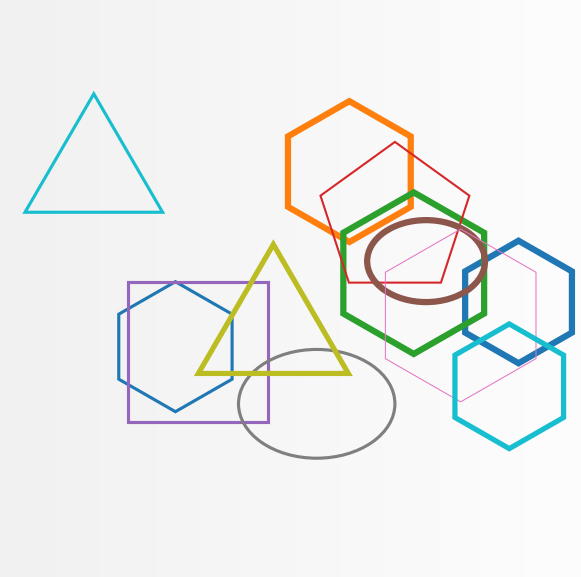[{"shape": "hexagon", "thickness": 1.5, "radius": 0.56, "center": [0.302, 0.399]}, {"shape": "hexagon", "thickness": 3, "radius": 0.53, "center": [0.892, 0.476]}, {"shape": "hexagon", "thickness": 3, "radius": 0.61, "center": [0.601, 0.702]}, {"shape": "hexagon", "thickness": 3, "radius": 0.7, "center": [0.712, 0.526]}, {"shape": "pentagon", "thickness": 1, "radius": 0.67, "center": [0.679, 0.619]}, {"shape": "square", "thickness": 1.5, "radius": 0.6, "center": [0.341, 0.39]}, {"shape": "oval", "thickness": 3, "radius": 0.51, "center": [0.733, 0.547]}, {"shape": "hexagon", "thickness": 0.5, "radius": 0.75, "center": [0.793, 0.453]}, {"shape": "oval", "thickness": 1.5, "radius": 0.67, "center": [0.545, 0.3]}, {"shape": "triangle", "thickness": 2.5, "radius": 0.74, "center": [0.47, 0.427]}, {"shape": "triangle", "thickness": 1.5, "radius": 0.68, "center": [0.161, 0.7]}, {"shape": "hexagon", "thickness": 2.5, "radius": 0.54, "center": [0.876, 0.33]}]